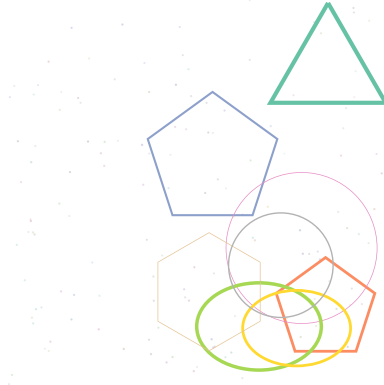[{"shape": "triangle", "thickness": 3, "radius": 0.86, "center": [0.852, 0.819]}, {"shape": "pentagon", "thickness": 2, "radius": 0.67, "center": [0.846, 0.197]}, {"shape": "pentagon", "thickness": 1.5, "radius": 0.88, "center": [0.552, 0.584]}, {"shape": "circle", "thickness": 0.5, "radius": 0.98, "center": [0.783, 0.356]}, {"shape": "oval", "thickness": 2.5, "radius": 0.81, "center": [0.673, 0.152]}, {"shape": "oval", "thickness": 2, "radius": 0.7, "center": [0.77, 0.148]}, {"shape": "hexagon", "thickness": 0.5, "radius": 0.77, "center": [0.543, 0.242]}, {"shape": "circle", "thickness": 1, "radius": 0.68, "center": [0.729, 0.311]}]